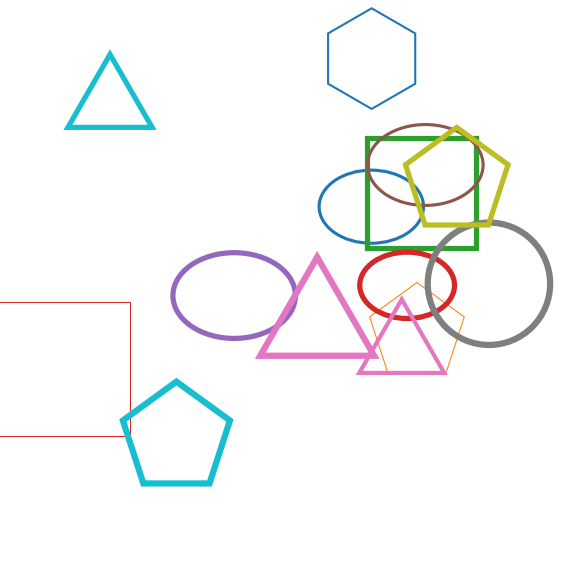[{"shape": "hexagon", "thickness": 1, "radius": 0.44, "center": [0.644, 0.898]}, {"shape": "oval", "thickness": 1.5, "radius": 0.45, "center": [0.643, 0.641]}, {"shape": "pentagon", "thickness": 0.5, "radius": 0.43, "center": [0.722, 0.424]}, {"shape": "square", "thickness": 2.5, "radius": 0.47, "center": [0.73, 0.665]}, {"shape": "oval", "thickness": 2.5, "radius": 0.41, "center": [0.705, 0.505]}, {"shape": "square", "thickness": 0.5, "radius": 0.58, "center": [0.11, 0.359]}, {"shape": "oval", "thickness": 2.5, "radius": 0.53, "center": [0.405, 0.487]}, {"shape": "oval", "thickness": 1.5, "radius": 0.5, "center": [0.736, 0.713]}, {"shape": "triangle", "thickness": 3, "radius": 0.57, "center": [0.549, 0.44]}, {"shape": "triangle", "thickness": 2, "radius": 0.42, "center": [0.696, 0.396]}, {"shape": "circle", "thickness": 3, "radius": 0.53, "center": [0.847, 0.508]}, {"shape": "pentagon", "thickness": 2.5, "radius": 0.47, "center": [0.791, 0.685]}, {"shape": "pentagon", "thickness": 3, "radius": 0.49, "center": [0.305, 0.241]}, {"shape": "triangle", "thickness": 2.5, "radius": 0.42, "center": [0.19, 0.821]}]